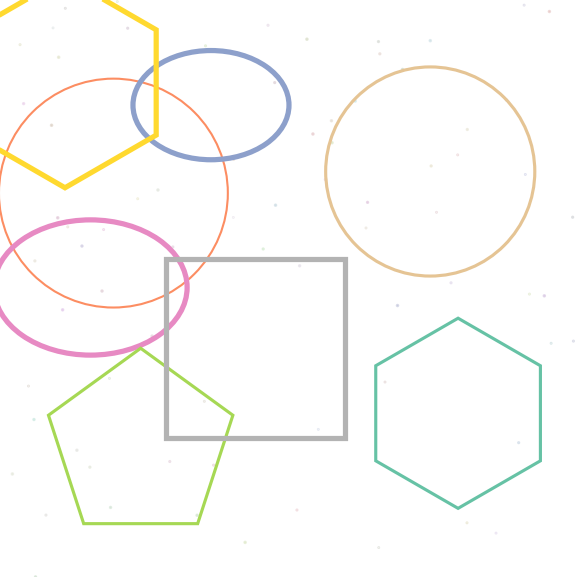[{"shape": "hexagon", "thickness": 1.5, "radius": 0.82, "center": [0.793, 0.283]}, {"shape": "circle", "thickness": 1, "radius": 0.99, "center": [0.196, 0.665]}, {"shape": "oval", "thickness": 2.5, "radius": 0.68, "center": [0.365, 0.817]}, {"shape": "oval", "thickness": 2.5, "radius": 0.84, "center": [0.157, 0.501]}, {"shape": "pentagon", "thickness": 1.5, "radius": 0.84, "center": [0.244, 0.228]}, {"shape": "hexagon", "thickness": 2.5, "radius": 0.91, "center": [0.113, 0.856]}, {"shape": "circle", "thickness": 1.5, "radius": 0.91, "center": [0.745, 0.702]}, {"shape": "square", "thickness": 2.5, "radius": 0.78, "center": [0.442, 0.396]}]